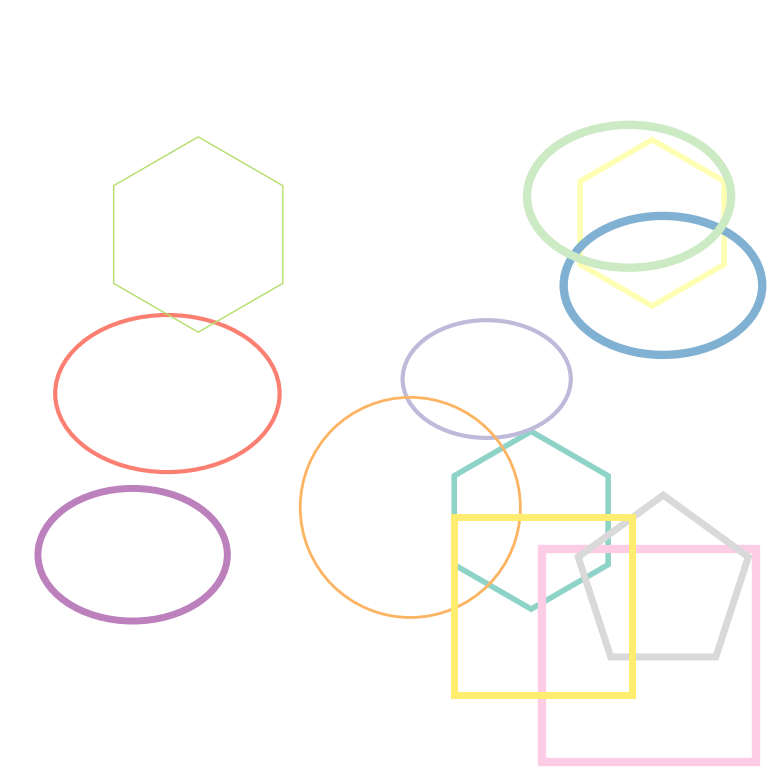[{"shape": "hexagon", "thickness": 2, "radius": 0.58, "center": [0.69, 0.324]}, {"shape": "hexagon", "thickness": 2, "radius": 0.54, "center": [0.847, 0.711]}, {"shape": "oval", "thickness": 1.5, "radius": 0.55, "center": [0.632, 0.508]}, {"shape": "oval", "thickness": 1.5, "radius": 0.73, "center": [0.217, 0.489]}, {"shape": "oval", "thickness": 3, "radius": 0.64, "center": [0.861, 0.629]}, {"shape": "circle", "thickness": 1, "radius": 0.71, "center": [0.533, 0.341]}, {"shape": "hexagon", "thickness": 0.5, "radius": 0.63, "center": [0.257, 0.695]}, {"shape": "square", "thickness": 3, "radius": 0.69, "center": [0.843, 0.149]}, {"shape": "pentagon", "thickness": 2.5, "radius": 0.58, "center": [0.861, 0.241]}, {"shape": "oval", "thickness": 2.5, "radius": 0.61, "center": [0.172, 0.28]}, {"shape": "oval", "thickness": 3, "radius": 0.66, "center": [0.817, 0.745]}, {"shape": "square", "thickness": 2.5, "radius": 0.58, "center": [0.705, 0.213]}]